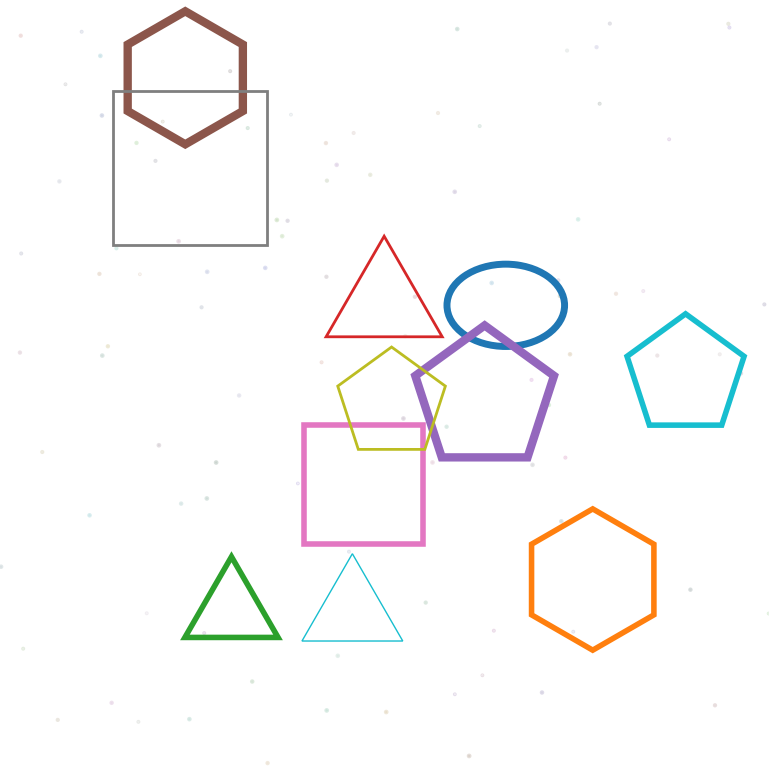[{"shape": "oval", "thickness": 2.5, "radius": 0.38, "center": [0.657, 0.603]}, {"shape": "hexagon", "thickness": 2, "radius": 0.46, "center": [0.77, 0.247]}, {"shape": "triangle", "thickness": 2, "radius": 0.35, "center": [0.301, 0.207]}, {"shape": "triangle", "thickness": 1, "radius": 0.44, "center": [0.499, 0.606]}, {"shape": "pentagon", "thickness": 3, "radius": 0.47, "center": [0.629, 0.483]}, {"shape": "hexagon", "thickness": 3, "radius": 0.43, "center": [0.241, 0.899]}, {"shape": "square", "thickness": 2, "radius": 0.39, "center": [0.472, 0.371]}, {"shape": "square", "thickness": 1, "radius": 0.5, "center": [0.247, 0.782]}, {"shape": "pentagon", "thickness": 1, "radius": 0.37, "center": [0.509, 0.476]}, {"shape": "triangle", "thickness": 0.5, "radius": 0.38, "center": [0.458, 0.205]}, {"shape": "pentagon", "thickness": 2, "radius": 0.4, "center": [0.89, 0.513]}]